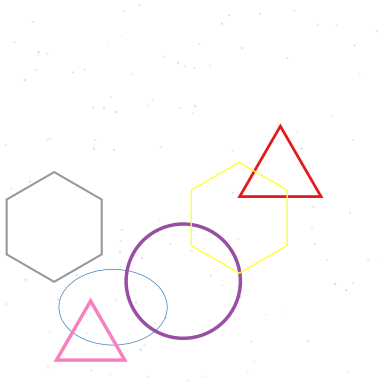[{"shape": "triangle", "thickness": 2, "radius": 0.61, "center": [0.728, 0.55]}, {"shape": "oval", "thickness": 0.5, "radius": 0.7, "center": [0.294, 0.202]}, {"shape": "circle", "thickness": 2.5, "radius": 0.74, "center": [0.476, 0.27]}, {"shape": "hexagon", "thickness": 1, "radius": 0.72, "center": [0.621, 0.434]}, {"shape": "triangle", "thickness": 2.5, "radius": 0.51, "center": [0.235, 0.116]}, {"shape": "hexagon", "thickness": 1.5, "radius": 0.71, "center": [0.141, 0.41]}]